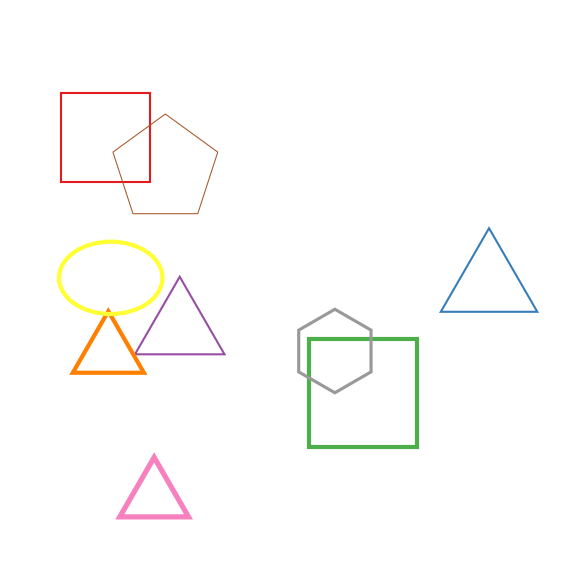[{"shape": "square", "thickness": 1, "radius": 0.39, "center": [0.183, 0.76]}, {"shape": "triangle", "thickness": 1, "radius": 0.48, "center": [0.847, 0.507]}, {"shape": "square", "thickness": 2, "radius": 0.47, "center": [0.628, 0.318]}, {"shape": "triangle", "thickness": 1, "radius": 0.45, "center": [0.311, 0.43]}, {"shape": "triangle", "thickness": 2, "radius": 0.36, "center": [0.188, 0.389]}, {"shape": "oval", "thickness": 2, "radius": 0.45, "center": [0.192, 0.518]}, {"shape": "pentagon", "thickness": 0.5, "radius": 0.48, "center": [0.286, 0.706]}, {"shape": "triangle", "thickness": 2.5, "radius": 0.34, "center": [0.267, 0.138]}, {"shape": "hexagon", "thickness": 1.5, "radius": 0.36, "center": [0.58, 0.391]}]